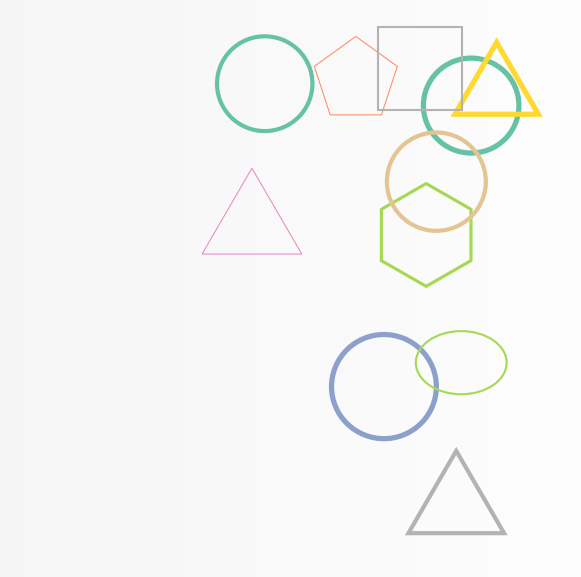[{"shape": "circle", "thickness": 2.5, "radius": 0.41, "center": [0.811, 0.816]}, {"shape": "circle", "thickness": 2, "radius": 0.41, "center": [0.455, 0.854]}, {"shape": "pentagon", "thickness": 0.5, "radius": 0.38, "center": [0.612, 0.861]}, {"shape": "circle", "thickness": 2.5, "radius": 0.45, "center": [0.661, 0.33]}, {"shape": "triangle", "thickness": 0.5, "radius": 0.5, "center": [0.433, 0.609]}, {"shape": "hexagon", "thickness": 1.5, "radius": 0.44, "center": [0.733, 0.592]}, {"shape": "oval", "thickness": 1, "radius": 0.39, "center": [0.794, 0.371]}, {"shape": "triangle", "thickness": 2.5, "radius": 0.41, "center": [0.854, 0.843]}, {"shape": "circle", "thickness": 2, "radius": 0.43, "center": [0.751, 0.685]}, {"shape": "triangle", "thickness": 2, "radius": 0.48, "center": [0.785, 0.123]}, {"shape": "square", "thickness": 1, "radius": 0.36, "center": [0.722, 0.881]}]